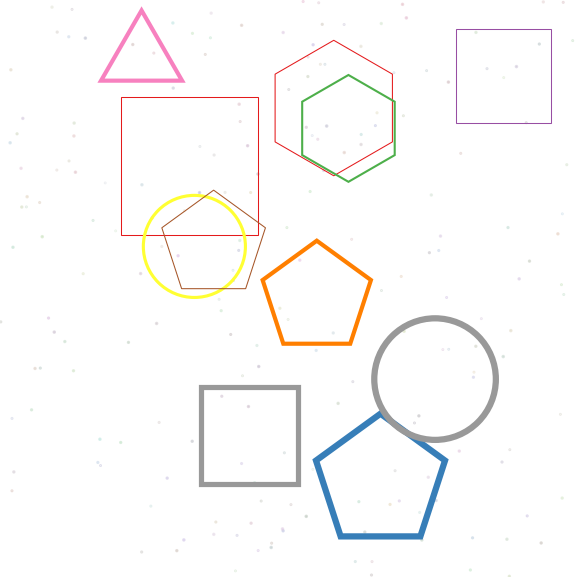[{"shape": "hexagon", "thickness": 0.5, "radius": 0.59, "center": [0.578, 0.812]}, {"shape": "square", "thickness": 0.5, "radius": 0.6, "center": [0.328, 0.711]}, {"shape": "pentagon", "thickness": 3, "radius": 0.59, "center": [0.659, 0.165]}, {"shape": "hexagon", "thickness": 1, "radius": 0.46, "center": [0.603, 0.777]}, {"shape": "square", "thickness": 0.5, "radius": 0.41, "center": [0.872, 0.868]}, {"shape": "pentagon", "thickness": 2, "radius": 0.49, "center": [0.549, 0.484]}, {"shape": "circle", "thickness": 1.5, "radius": 0.44, "center": [0.337, 0.572]}, {"shape": "pentagon", "thickness": 0.5, "radius": 0.47, "center": [0.37, 0.576]}, {"shape": "triangle", "thickness": 2, "radius": 0.41, "center": [0.245, 0.9]}, {"shape": "circle", "thickness": 3, "radius": 0.53, "center": [0.753, 0.343]}, {"shape": "square", "thickness": 2.5, "radius": 0.42, "center": [0.431, 0.245]}]